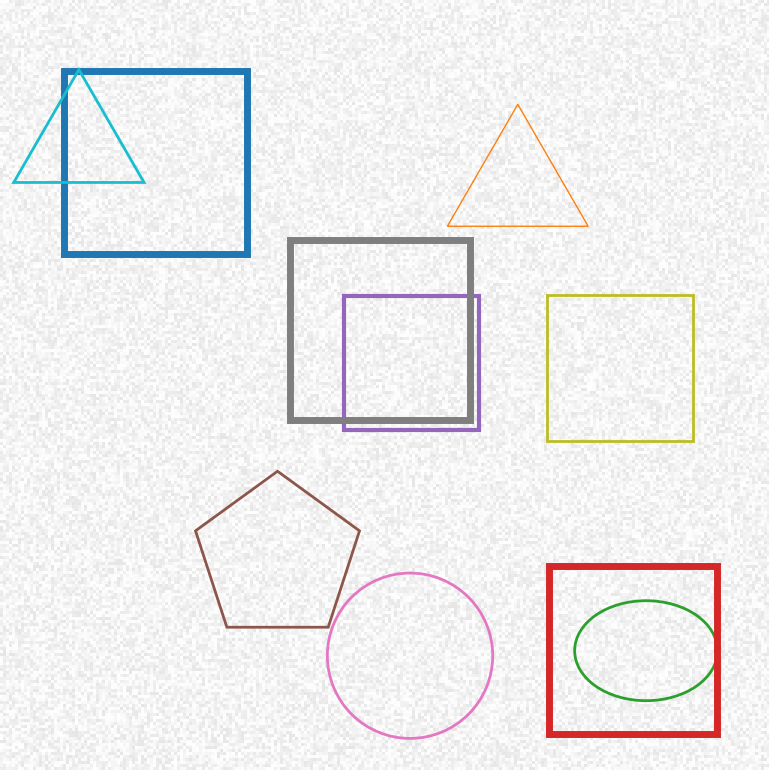[{"shape": "square", "thickness": 2.5, "radius": 0.59, "center": [0.202, 0.789]}, {"shape": "triangle", "thickness": 0.5, "radius": 0.53, "center": [0.672, 0.759]}, {"shape": "oval", "thickness": 1, "radius": 0.46, "center": [0.839, 0.155]}, {"shape": "square", "thickness": 2.5, "radius": 0.55, "center": [0.822, 0.156]}, {"shape": "square", "thickness": 1.5, "radius": 0.44, "center": [0.534, 0.529]}, {"shape": "pentagon", "thickness": 1, "radius": 0.56, "center": [0.36, 0.276]}, {"shape": "circle", "thickness": 1, "radius": 0.54, "center": [0.533, 0.148]}, {"shape": "square", "thickness": 2.5, "radius": 0.58, "center": [0.494, 0.571]}, {"shape": "square", "thickness": 1, "radius": 0.47, "center": [0.805, 0.522]}, {"shape": "triangle", "thickness": 1, "radius": 0.49, "center": [0.102, 0.812]}]